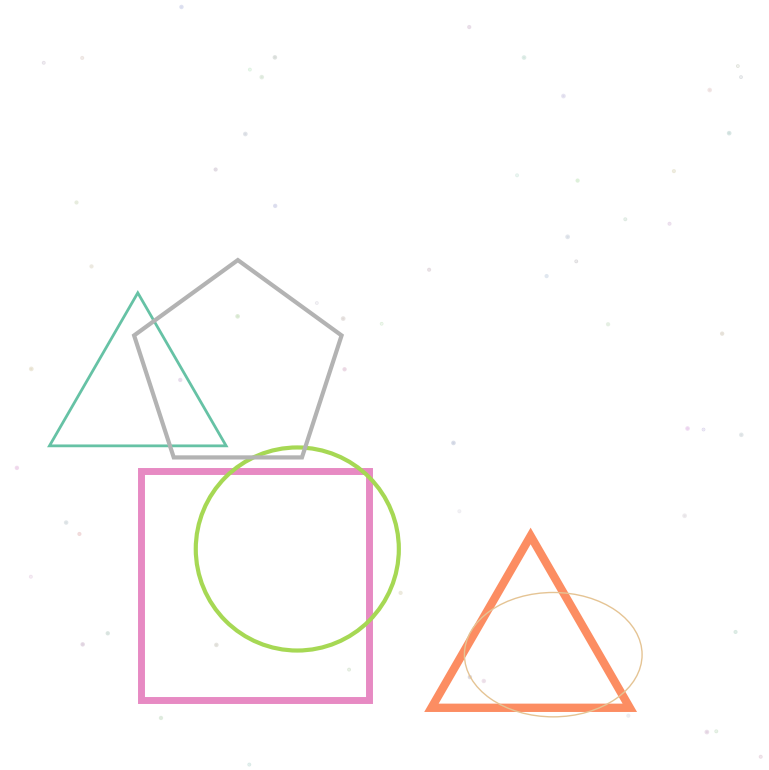[{"shape": "triangle", "thickness": 1, "radius": 0.66, "center": [0.179, 0.487]}, {"shape": "triangle", "thickness": 3, "radius": 0.74, "center": [0.689, 0.155]}, {"shape": "square", "thickness": 2.5, "radius": 0.74, "center": [0.331, 0.24]}, {"shape": "circle", "thickness": 1.5, "radius": 0.66, "center": [0.386, 0.287]}, {"shape": "oval", "thickness": 0.5, "radius": 0.58, "center": [0.719, 0.15]}, {"shape": "pentagon", "thickness": 1.5, "radius": 0.71, "center": [0.309, 0.521]}]